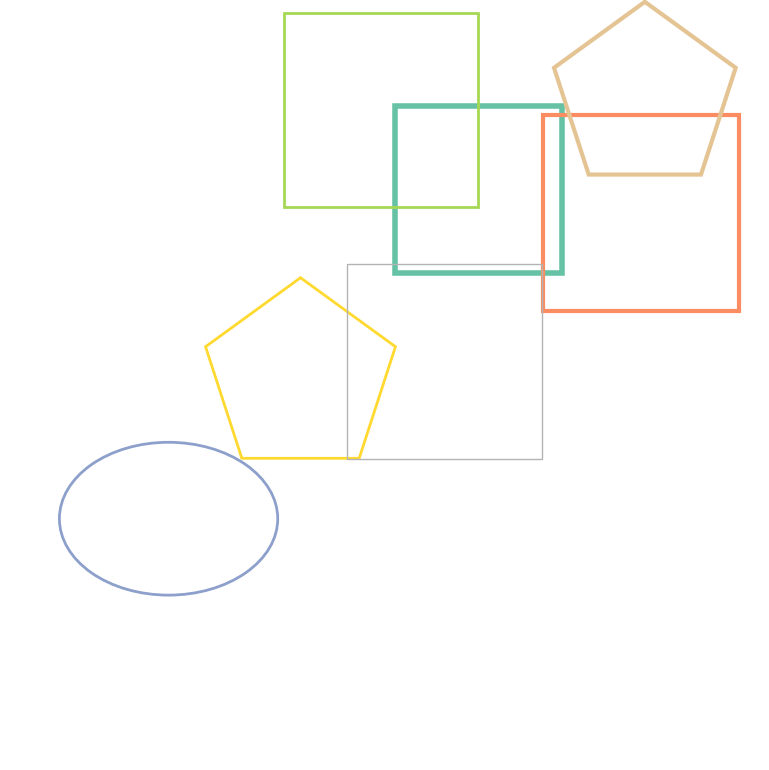[{"shape": "square", "thickness": 2, "radius": 0.54, "center": [0.621, 0.754]}, {"shape": "square", "thickness": 1.5, "radius": 0.64, "center": [0.833, 0.724]}, {"shape": "oval", "thickness": 1, "radius": 0.71, "center": [0.219, 0.326]}, {"shape": "square", "thickness": 1, "radius": 0.63, "center": [0.495, 0.857]}, {"shape": "pentagon", "thickness": 1, "radius": 0.65, "center": [0.39, 0.51]}, {"shape": "pentagon", "thickness": 1.5, "radius": 0.62, "center": [0.837, 0.874]}, {"shape": "square", "thickness": 0.5, "radius": 0.63, "center": [0.577, 0.531]}]